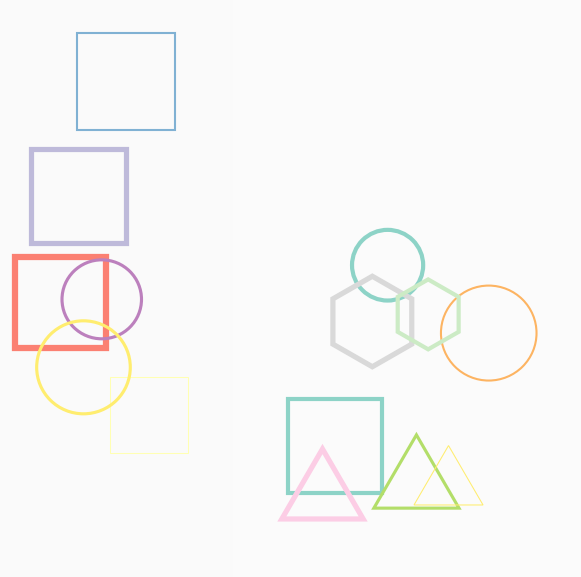[{"shape": "circle", "thickness": 2, "radius": 0.31, "center": [0.667, 0.54]}, {"shape": "square", "thickness": 2, "radius": 0.41, "center": [0.576, 0.227]}, {"shape": "square", "thickness": 0.5, "radius": 0.33, "center": [0.256, 0.28]}, {"shape": "square", "thickness": 2.5, "radius": 0.41, "center": [0.135, 0.66]}, {"shape": "square", "thickness": 3, "radius": 0.39, "center": [0.104, 0.476]}, {"shape": "square", "thickness": 1, "radius": 0.42, "center": [0.217, 0.858]}, {"shape": "circle", "thickness": 1, "radius": 0.41, "center": [0.841, 0.422]}, {"shape": "triangle", "thickness": 1.5, "radius": 0.42, "center": [0.716, 0.162]}, {"shape": "triangle", "thickness": 2.5, "radius": 0.4, "center": [0.555, 0.141]}, {"shape": "hexagon", "thickness": 2.5, "radius": 0.39, "center": [0.641, 0.442]}, {"shape": "circle", "thickness": 1.5, "radius": 0.34, "center": [0.175, 0.481]}, {"shape": "hexagon", "thickness": 2, "radius": 0.3, "center": [0.737, 0.455]}, {"shape": "triangle", "thickness": 0.5, "radius": 0.34, "center": [0.772, 0.159]}, {"shape": "circle", "thickness": 1.5, "radius": 0.4, "center": [0.144, 0.363]}]